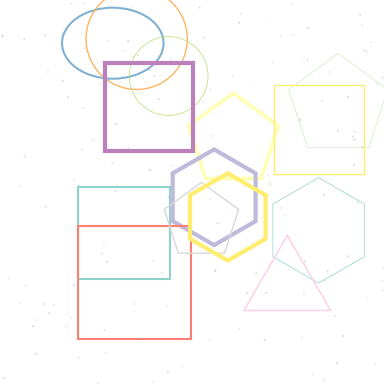[{"shape": "square", "thickness": 1.5, "radius": 0.6, "center": [0.322, 0.394]}, {"shape": "hexagon", "thickness": 0.5, "radius": 0.68, "center": [0.827, 0.402]}, {"shape": "pentagon", "thickness": 2.5, "radius": 0.61, "center": [0.606, 0.635]}, {"shape": "hexagon", "thickness": 3, "radius": 0.62, "center": [0.556, 0.488]}, {"shape": "square", "thickness": 1.5, "radius": 0.73, "center": [0.35, 0.266]}, {"shape": "oval", "thickness": 1.5, "radius": 0.66, "center": [0.293, 0.888]}, {"shape": "circle", "thickness": 1, "radius": 0.66, "center": [0.355, 0.899]}, {"shape": "circle", "thickness": 0.5, "radius": 0.51, "center": [0.438, 0.802]}, {"shape": "triangle", "thickness": 1, "radius": 0.65, "center": [0.746, 0.259]}, {"shape": "pentagon", "thickness": 1, "radius": 0.51, "center": [0.523, 0.425]}, {"shape": "square", "thickness": 3, "radius": 0.57, "center": [0.387, 0.723]}, {"shape": "pentagon", "thickness": 0.5, "radius": 0.68, "center": [0.878, 0.726]}, {"shape": "square", "thickness": 1, "radius": 0.58, "center": [0.828, 0.664]}, {"shape": "hexagon", "thickness": 3, "radius": 0.57, "center": [0.592, 0.436]}]